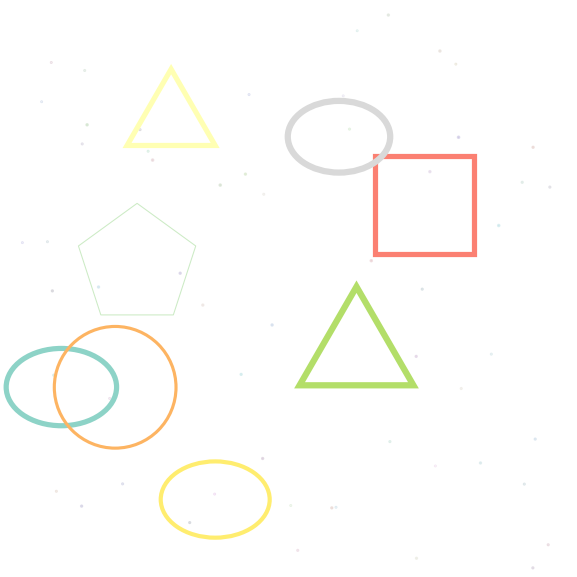[{"shape": "oval", "thickness": 2.5, "radius": 0.48, "center": [0.106, 0.329]}, {"shape": "triangle", "thickness": 2.5, "radius": 0.44, "center": [0.296, 0.791]}, {"shape": "square", "thickness": 2.5, "radius": 0.43, "center": [0.735, 0.644]}, {"shape": "circle", "thickness": 1.5, "radius": 0.53, "center": [0.199, 0.328]}, {"shape": "triangle", "thickness": 3, "radius": 0.57, "center": [0.617, 0.389]}, {"shape": "oval", "thickness": 3, "radius": 0.44, "center": [0.587, 0.762]}, {"shape": "pentagon", "thickness": 0.5, "radius": 0.53, "center": [0.237, 0.54]}, {"shape": "oval", "thickness": 2, "radius": 0.47, "center": [0.373, 0.134]}]